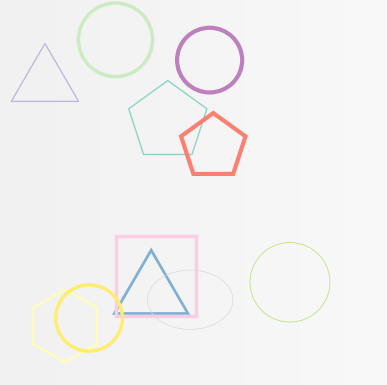[{"shape": "pentagon", "thickness": 1, "radius": 0.53, "center": [0.433, 0.685]}, {"shape": "hexagon", "thickness": 1.5, "radius": 0.47, "center": [0.168, 0.153]}, {"shape": "triangle", "thickness": 1, "radius": 0.5, "center": [0.116, 0.787]}, {"shape": "pentagon", "thickness": 3, "radius": 0.44, "center": [0.55, 0.619]}, {"shape": "triangle", "thickness": 2, "radius": 0.55, "center": [0.39, 0.241]}, {"shape": "circle", "thickness": 0.5, "radius": 0.52, "center": [0.748, 0.267]}, {"shape": "square", "thickness": 2.5, "radius": 0.52, "center": [0.402, 0.284]}, {"shape": "oval", "thickness": 0.5, "radius": 0.55, "center": [0.491, 0.221]}, {"shape": "circle", "thickness": 3, "radius": 0.42, "center": [0.541, 0.844]}, {"shape": "circle", "thickness": 2.5, "radius": 0.48, "center": [0.298, 0.897]}, {"shape": "circle", "thickness": 2.5, "radius": 0.43, "center": [0.23, 0.174]}]